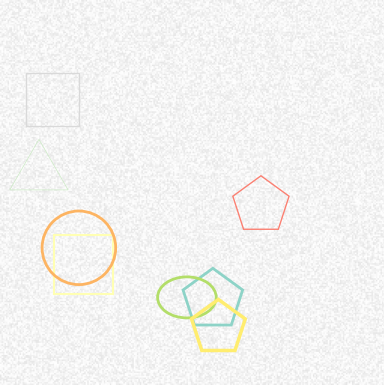[{"shape": "pentagon", "thickness": 2, "radius": 0.41, "center": [0.553, 0.222]}, {"shape": "square", "thickness": 1.5, "radius": 0.39, "center": [0.217, 0.313]}, {"shape": "pentagon", "thickness": 1, "radius": 0.38, "center": [0.678, 0.467]}, {"shape": "circle", "thickness": 2, "radius": 0.48, "center": [0.205, 0.356]}, {"shape": "oval", "thickness": 2, "radius": 0.38, "center": [0.485, 0.228]}, {"shape": "square", "thickness": 1, "radius": 0.35, "center": [0.137, 0.742]}, {"shape": "triangle", "thickness": 0.5, "radius": 0.44, "center": [0.101, 0.551]}, {"shape": "pentagon", "thickness": 2.5, "radius": 0.37, "center": [0.567, 0.149]}]